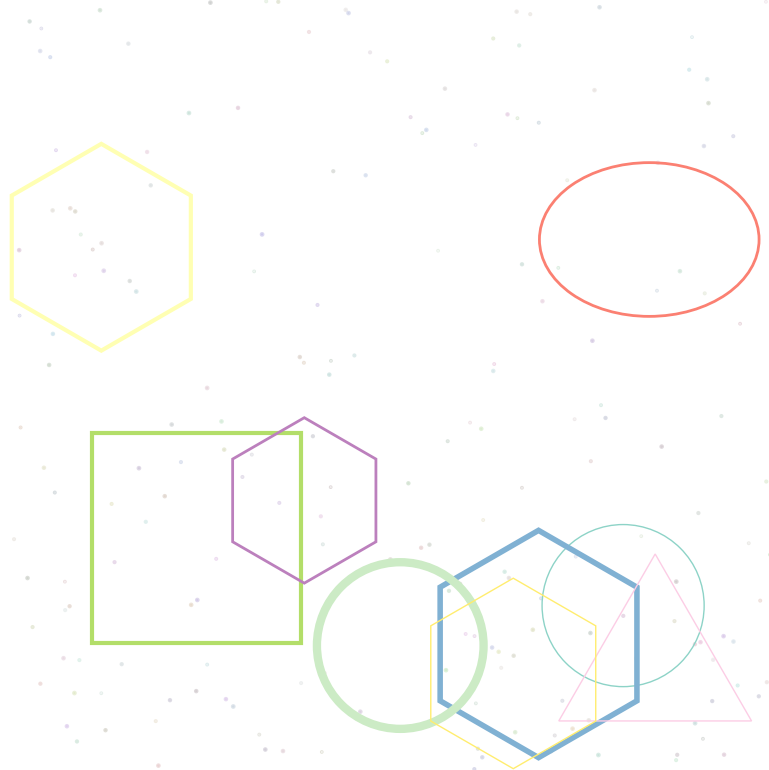[{"shape": "circle", "thickness": 0.5, "radius": 0.53, "center": [0.809, 0.214]}, {"shape": "hexagon", "thickness": 1.5, "radius": 0.67, "center": [0.132, 0.679]}, {"shape": "oval", "thickness": 1, "radius": 0.71, "center": [0.843, 0.689]}, {"shape": "hexagon", "thickness": 2, "radius": 0.74, "center": [0.699, 0.164]}, {"shape": "square", "thickness": 1.5, "radius": 0.68, "center": [0.255, 0.301]}, {"shape": "triangle", "thickness": 0.5, "radius": 0.72, "center": [0.851, 0.136]}, {"shape": "hexagon", "thickness": 1, "radius": 0.54, "center": [0.395, 0.35]}, {"shape": "circle", "thickness": 3, "radius": 0.54, "center": [0.52, 0.162]}, {"shape": "hexagon", "thickness": 0.5, "radius": 0.62, "center": [0.667, 0.125]}]